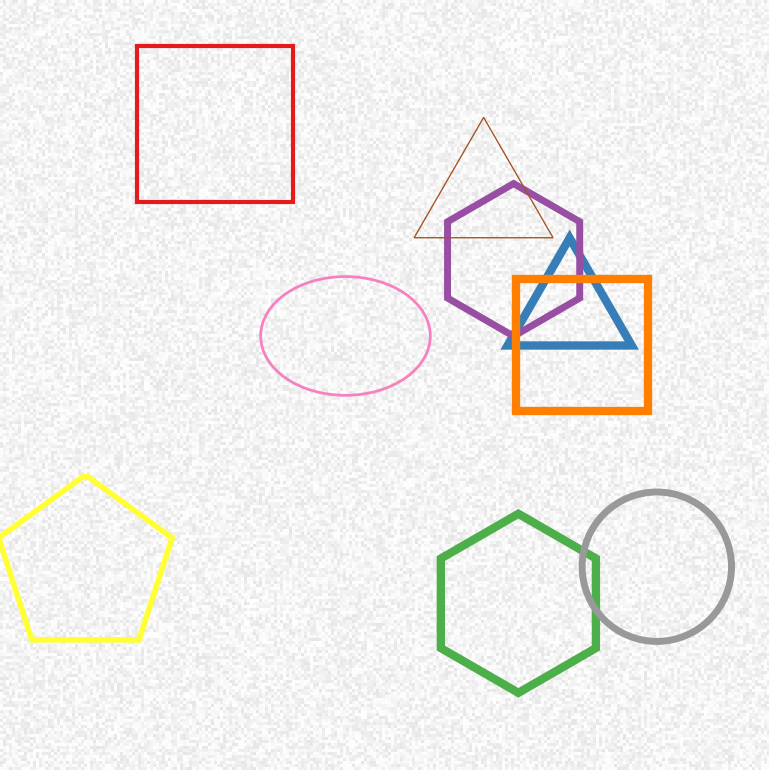[{"shape": "square", "thickness": 1.5, "radius": 0.51, "center": [0.279, 0.839]}, {"shape": "triangle", "thickness": 3, "radius": 0.47, "center": [0.74, 0.598]}, {"shape": "hexagon", "thickness": 3, "radius": 0.58, "center": [0.673, 0.216]}, {"shape": "hexagon", "thickness": 2.5, "radius": 0.5, "center": [0.667, 0.662]}, {"shape": "square", "thickness": 3, "radius": 0.43, "center": [0.756, 0.552]}, {"shape": "pentagon", "thickness": 2, "radius": 0.59, "center": [0.111, 0.265]}, {"shape": "triangle", "thickness": 0.5, "radius": 0.52, "center": [0.628, 0.743]}, {"shape": "oval", "thickness": 1, "radius": 0.55, "center": [0.449, 0.564]}, {"shape": "circle", "thickness": 2.5, "radius": 0.49, "center": [0.853, 0.264]}]